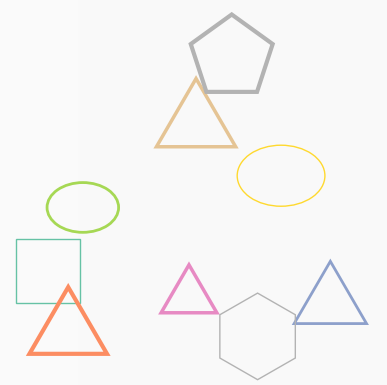[{"shape": "square", "thickness": 1, "radius": 0.42, "center": [0.123, 0.296]}, {"shape": "triangle", "thickness": 3, "radius": 0.58, "center": [0.176, 0.139]}, {"shape": "triangle", "thickness": 2, "radius": 0.54, "center": [0.853, 0.213]}, {"shape": "triangle", "thickness": 2.5, "radius": 0.41, "center": [0.488, 0.229]}, {"shape": "oval", "thickness": 2, "radius": 0.46, "center": [0.214, 0.461]}, {"shape": "oval", "thickness": 1, "radius": 0.57, "center": [0.725, 0.544]}, {"shape": "triangle", "thickness": 2.5, "radius": 0.59, "center": [0.506, 0.678]}, {"shape": "pentagon", "thickness": 3, "radius": 0.56, "center": [0.598, 0.851]}, {"shape": "hexagon", "thickness": 1, "radius": 0.56, "center": [0.665, 0.126]}]